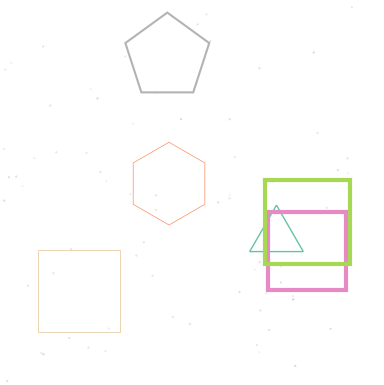[{"shape": "triangle", "thickness": 1, "radius": 0.4, "center": [0.718, 0.387]}, {"shape": "hexagon", "thickness": 0.5, "radius": 0.54, "center": [0.439, 0.523]}, {"shape": "square", "thickness": 3, "radius": 0.5, "center": [0.798, 0.348]}, {"shape": "square", "thickness": 3, "radius": 0.55, "center": [0.798, 0.423]}, {"shape": "square", "thickness": 0.5, "radius": 0.53, "center": [0.204, 0.244]}, {"shape": "pentagon", "thickness": 1.5, "radius": 0.57, "center": [0.435, 0.853]}]